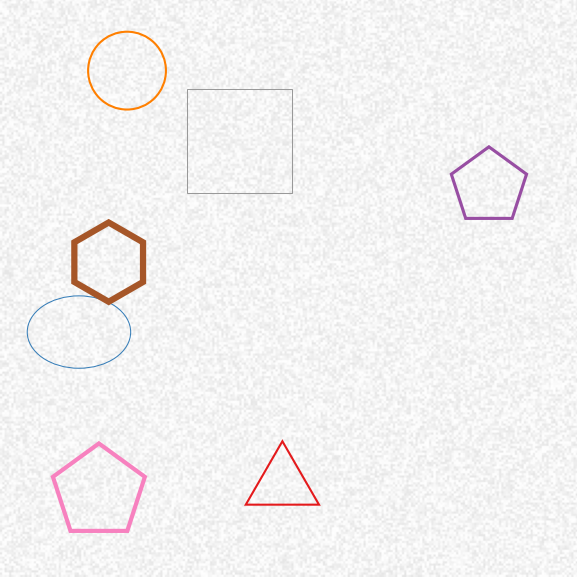[{"shape": "triangle", "thickness": 1, "radius": 0.37, "center": [0.489, 0.162]}, {"shape": "oval", "thickness": 0.5, "radius": 0.45, "center": [0.137, 0.424]}, {"shape": "pentagon", "thickness": 1.5, "radius": 0.34, "center": [0.847, 0.676]}, {"shape": "circle", "thickness": 1, "radius": 0.34, "center": [0.22, 0.877]}, {"shape": "hexagon", "thickness": 3, "radius": 0.34, "center": [0.188, 0.545]}, {"shape": "pentagon", "thickness": 2, "radius": 0.42, "center": [0.171, 0.148]}, {"shape": "square", "thickness": 0.5, "radius": 0.45, "center": [0.415, 0.754]}]